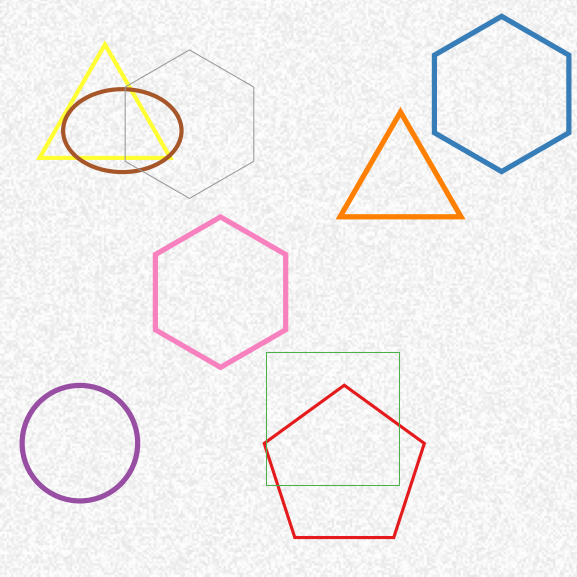[{"shape": "pentagon", "thickness": 1.5, "radius": 0.73, "center": [0.596, 0.186]}, {"shape": "hexagon", "thickness": 2.5, "radius": 0.67, "center": [0.869, 0.836]}, {"shape": "square", "thickness": 0.5, "radius": 0.58, "center": [0.575, 0.275]}, {"shape": "circle", "thickness": 2.5, "radius": 0.5, "center": [0.138, 0.232]}, {"shape": "triangle", "thickness": 2.5, "radius": 0.6, "center": [0.694, 0.684]}, {"shape": "triangle", "thickness": 2, "radius": 0.65, "center": [0.182, 0.791]}, {"shape": "oval", "thickness": 2, "radius": 0.51, "center": [0.212, 0.773]}, {"shape": "hexagon", "thickness": 2.5, "radius": 0.65, "center": [0.382, 0.493]}, {"shape": "hexagon", "thickness": 0.5, "radius": 0.64, "center": [0.328, 0.784]}]